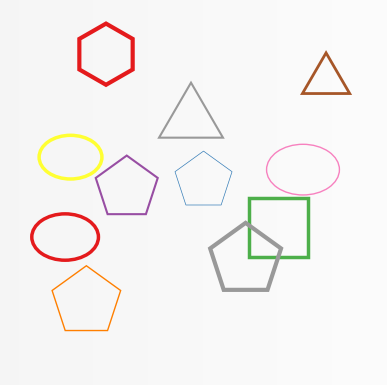[{"shape": "oval", "thickness": 2.5, "radius": 0.43, "center": [0.168, 0.384]}, {"shape": "hexagon", "thickness": 3, "radius": 0.4, "center": [0.274, 0.859]}, {"shape": "pentagon", "thickness": 0.5, "radius": 0.39, "center": [0.525, 0.53]}, {"shape": "square", "thickness": 2.5, "radius": 0.38, "center": [0.719, 0.409]}, {"shape": "pentagon", "thickness": 1.5, "radius": 0.42, "center": [0.327, 0.512]}, {"shape": "pentagon", "thickness": 1, "radius": 0.46, "center": [0.223, 0.217]}, {"shape": "oval", "thickness": 2.5, "radius": 0.41, "center": [0.182, 0.592]}, {"shape": "triangle", "thickness": 2, "radius": 0.35, "center": [0.841, 0.792]}, {"shape": "oval", "thickness": 1, "radius": 0.47, "center": [0.782, 0.559]}, {"shape": "pentagon", "thickness": 3, "radius": 0.48, "center": [0.634, 0.325]}, {"shape": "triangle", "thickness": 1.5, "radius": 0.48, "center": [0.493, 0.69]}]